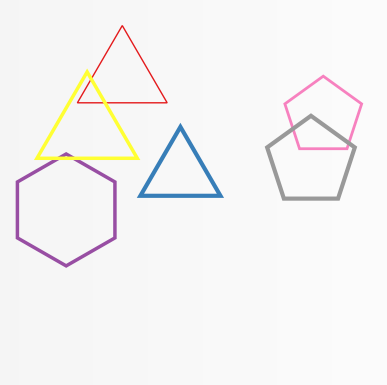[{"shape": "triangle", "thickness": 1, "radius": 0.67, "center": [0.316, 0.8]}, {"shape": "triangle", "thickness": 3, "radius": 0.6, "center": [0.466, 0.551]}, {"shape": "hexagon", "thickness": 2.5, "radius": 0.73, "center": [0.171, 0.455]}, {"shape": "triangle", "thickness": 2.5, "radius": 0.75, "center": [0.225, 0.664]}, {"shape": "pentagon", "thickness": 2, "radius": 0.52, "center": [0.834, 0.698]}, {"shape": "pentagon", "thickness": 3, "radius": 0.59, "center": [0.803, 0.58]}]